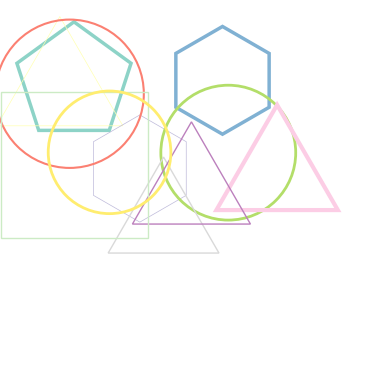[{"shape": "pentagon", "thickness": 2.5, "radius": 0.78, "center": [0.192, 0.787]}, {"shape": "triangle", "thickness": 0.5, "radius": 0.95, "center": [0.155, 0.768]}, {"shape": "hexagon", "thickness": 0.5, "radius": 0.7, "center": [0.363, 0.562]}, {"shape": "circle", "thickness": 1.5, "radius": 0.96, "center": [0.181, 0.756]}, {"shape": "hexagon", "thickness": 2.5, "radius": 0.7, "center": [0.578, 0.791]}, {"shape": "circle", "thickness": 2, "radius": 0.88, "center": [0.593, 0.604]}, {"shape": "triangle", "thickness": 3, "radius": 0.91, "center": [0.72, 0.545]}, {"shape": "triangle", "thickness": 1, "radius": 0.83, "center": [0.425, 0.426]}, {"shape": "triangle", "thickness": 1, "radius": 0.88, "center": [0.497, 0.507]}, {"shape": "square", "thickness": 1, "radius": 0.95, "center": [0.193, 0.571]}, {"shape": "circle", "thickness": 2, "radius": 0.8, "center": [0.284, 0.604]}]